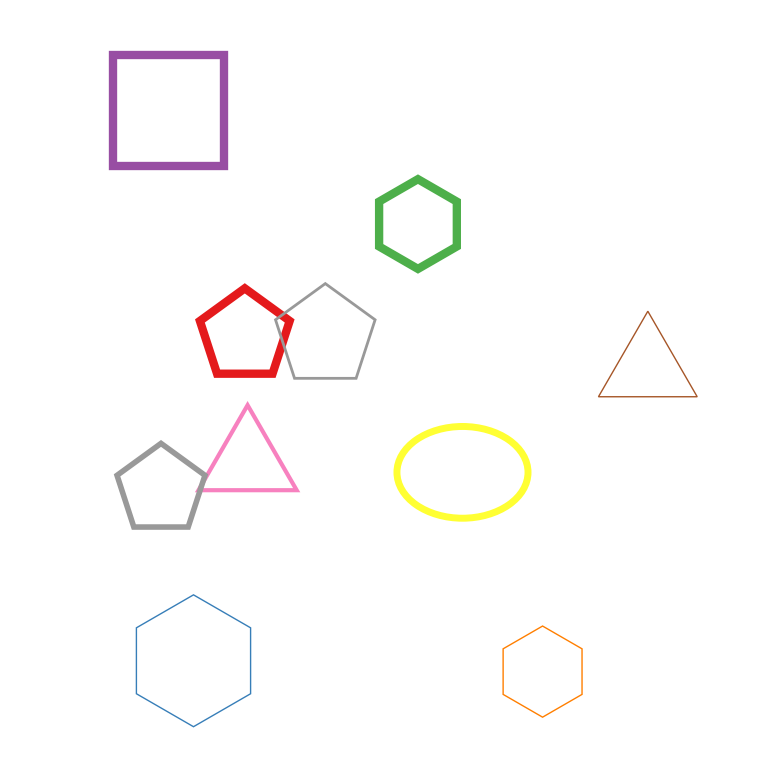[{"shape": "pentagon", "thickness": 3, "radius": 0.31, "center": [0.318, 0.564]}, {"shape": "hexagon", "thickness": 0.5, "radius": 0.43, "center": [0.251, 0.142]}, {"shape": "hexagon", "thickness": 3, "radius": 0.29, "center": [0.543, 0.709]}, {"shape": "square", "thickness": 3, "radius": 0.36, "center": [0.218, 0.856]}, {"shape": "hexagon", "thickness": 0.5, "radius": 0.3, "center": [0.705, 0.128]}, {"shape": "oval", "thickness": 2.5, "radius": 0.43, "center": [0.601, 0.387]}, {"shape": "triangle", "thickness": 0.5, "radius": 0.37, "center": [0.841, 0.522]}, {"shape": "triangle", "thickness": 1.5, "radius": 0.37, "center": [0.322, 0.4]}, {"shape": "pentagon", "thickness": 2, "radius": 0.3, "center": [0.209, 0.364]}, {"shape": "pentagon", "thickness": 1, "radius": 0.34, "center": [0.422, 0.564]}]